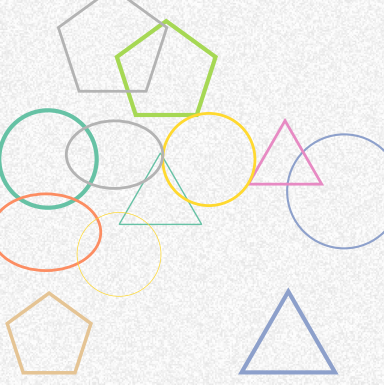[{"shape": "triangle", "thickness": 1, "radius": 0.62, "center": [0.417, 0.479]}, {"shape": "circle", "thickness": 3, "radius": 0.63, "center": [0.125, 0.587]}, {"shape": "oval", "thickness": 2, "radius": 0.71, "center": [0.119, 0.397]}, {"shape": "triangle", "thickness": 3, "radius": 0.7, "center": [0.749, 0.103]}, {"shape": "circle", "thickness": 1.5, "radius": 0.74, "center": [0.894, 0.503]}, {"shape": "triangle", "thickness": 2, "radius": 0.55, "center": [0.74, 0.577]}, {"shape": "pentagon", "thickness": 3, "radius": 0.67, "center": [0.432, 0.81]}, {"shape": "circle", "thickness": 2, "radius": 0.6, "center": [0.542, 0.586]}, {"shape": "circle", "thickness": 0.5, "radius": 0.54, "center": [0.309, 0.339]}, {"shape": "pentagon", "thickness": 2.5, "radius": 0.57, "center": [0.128, 0.124]}, {"shape": "pentagon", "thickness": 2, "radius": 0.74, "center": [0.292, 0.883]}, {"shape": "oval", "thickness": 2, "radius": 0.63, "center": [0.298, 0.598]}]